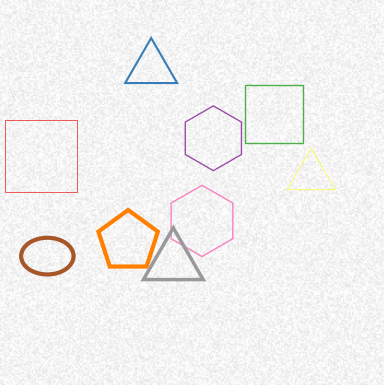[{"shape": "square", "thickness": 0.5, "radius": 0.46, "center": [0.106, 0.595]}, {"shape": "triangle", "thickness": 1.5, "radius": 0.39, "center": [0.393, 0.823]}, {"shape": "square", "thickness": 1, "radius": 0.38, "center": [0.711, 0.704]}, {"shape": "hexagon", "thickness": 1, "radius": 0.42, "center": [0.554, 0.641]}, {"shape": "pentagon", "thickness": 3, "radius": 0.41, "center": [0.333, 0.373]}, {"shape": "triangle", "thickness": 0.5, "radius": 0.36, "center": [0.808, 0.543]}, {"shape": "oval", "thickness": 3, "radius": 0.34, "center": [0.123, 0.335]}, {"shape": "hexagon", "thickness": 1, "radius": 0.46, "center": [0.525, 0.426]}, {"shape": "triangle", "thickness": 2.5, "radius": 0.45, "center": [0.45, 0.319]}]